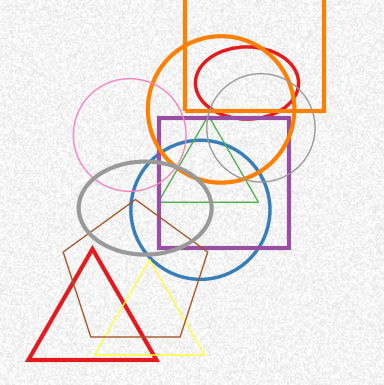[{"shape": "triangle", "thickness": 3, "radius": 0.96, "center": [0.24, 0.161]}, {"shape": "oval", "thickness": 2.5, "radius": 0.67, "center": [0.642, 0.784]}, {"shape": "circle", "thickness": 2.5, "radius": 0.9, "center": [0.521, 0.455]}, {"shape": "triangle", "thickness": 1, "radius": 0.75, "center": [0.541, 0.55]}, {"shape": "square", "thickness": 3, "radius": 0.84, "center": [0.581, 0.525]}, {"shape": "circle", "thickness": 3, "radius": 0.95, "center": [0.574, 0.716]}, {"shape": "square", "thickness": 3, "radius": 0.9, "center": [0.66, 0.893]}, {"shape": "triangle", "thickness": 1, "radius": 0.83, "center": [0.389, 0.16]}, {"shape": "pentagon", "thickness": 1, "radius": 0.99, "center": [0.352, 0.284]}, {"shape": "circle", "thickness": 1, "radius": 0.73, "center": [0.337, 0.649]}, {"shape": "oval", "thickness": 3, "radius": 0.86, "center": [0.377, 0.459]}, {"shape": "circle", "thickness": 1, "radius": 0.7, "center": [0.678, 0.668]}]